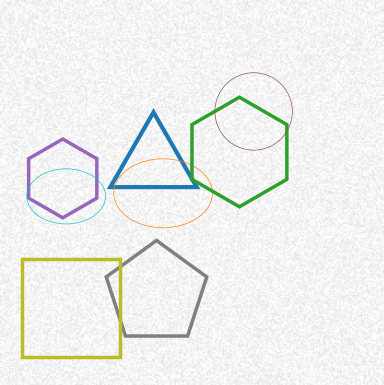[{"shape": "triangle", "thickness": 3, "radius": 0.65, "center": [0.399, 0.579]}, {"shape": "oval", "thickness": 0.5, "radius": 0.64, "center": [0.424, 0.498]}, {"shape": "hexagon", "thickness": 2.5, "radius": 0.71, "center": [0.622, 0.605]}, {"shape": "hexagon", "thickness": 2.5, "radius": 0.51, "center": [0.163, 0.537]}, {"shape": "circle", "thickness": 0.5, "radius": 0.5, "center": [0.659, 0.711]}, {"shape": "pentagon", "thickness": 2.5, "radius": 0.69, "center": [0.406, 0.238]}, {"shape": "square", "thickness": 2.5, "radius": 0.64, "center": [0.185, 0.199]}, {"shape": "oval", "thickness": 0.5, "radius": 0.51, "center": [0.172, 0.49]}]